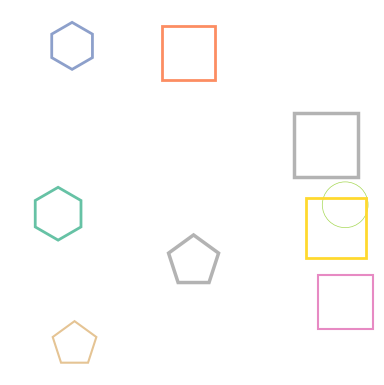[{"shape": "hexagon", "thickness": 2, "radius": 0.34, "center": [0.151, 0.445]}, {"shape": "square", "thickness": 2, "radius": 0.35, "center": [0.489, 0.862]}, {"shape": "hexagon", "thickness": 2, "radius": 0.31, "center": [0.187, 0.881]}, {"shape": "square", "thickness": 1.5, "radius": 0.35, "center": [0.898, 0.216]}, {"shape": "circle", "thickness": 0.5, "radius": 0.3, "center": [0.897, 0.468]}, {"shape": "square", "thickness": 2, "radius": 0.39, "center": [0.872, 0.408]}, {"shape": "pentagon", "thickness": 1.5, "radius": 0.3, "center": [0.194, 0.106]}, {"shape": "square", "thickness": 2.5, "radius": 0.42, "center": [0.847, 0.624]}, {"shape": "pentagon", "thickness": 2.5, "radius": 0.34, "center": [0.503, 0.321]}]